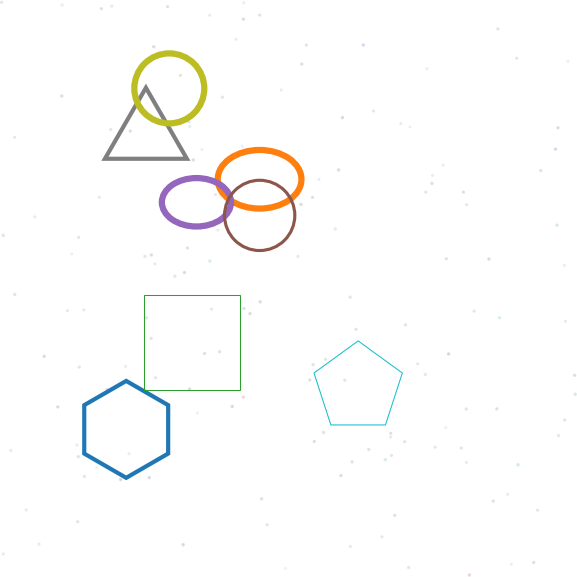[{"shape": "hexagon", "thickness": 2, "radius": 0.42, "center": [0.219, 0.256]}, {"shape": "oval", "thickness": 3, "radius": 0.36, "center": [0.45, 0.689]}, {"shape": "square", "thickness": 0.5, "radius": 0.41, "center": [0.333, 0.406]}, {"shape": "oval", "thickness": 3, "radius": 0.3, "center": [0.34, 0.649]}, {"shape": "circle", "thickness": 1.5, "radius": 0.3, "center": [0.45, 0.626]}, {"shape": "triangle", "thickness": 2, "radius": 0.41, "center": [0.253, 0.765]}, {"shape": "circle", "thickness": 3, "radius": 0.3, "center": [0.293, 0.846]}, {"shape": "pentagon", "thickness": 0.5, "radius": 0.4, "center": [0.62, 0.328]}]